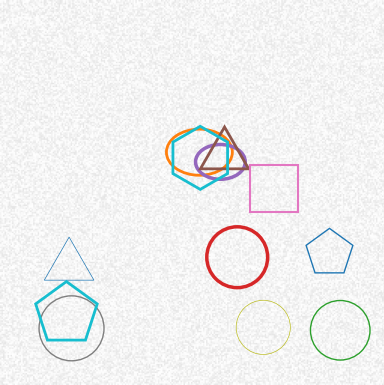[{"shape": "triangle", "thickness": 0.5, "radius": 0.37, "center": [0.18, 0.31]}, {"shape": "pentagon", "thickness": 1, "radius": 0.32, "center": [0.856, 0.343]}, {"shape": "oval", "thickness": 2, "radius": 0.43, "center": [0.518, 0.605]}, {"shape": "circle", "thickness": 1, "radius": 0.39, "center": [0.884, 0.142]}, {"shape": "circle", "thickness": 2.5, "radius": 0.4, "center": [0.616, 0.332]}, {"shape": "oval", "thickness": 2.5, "radius": 0.32, "center": [0.572, 0.58]}, {"shape": "triangle", "thickness": 2, "radius": 0.36, "center": [0.583, 0.598]}, {"shape": "square", "thickness": 1.5, "radius": 0.31, "center": [0.711, 0.511]}, {"shape": "circle", "thickness": 1, "radius": 0.42, "center": [0.186, 0.147]}, {"shape": "circle", "thickness": 0.5, "radius": 0.35, "center": [0.684, 0.15]}, {"shape": "hexagon", "thickness": 2, "radius": 0.41, "center": [0.52, 0.59]}, {"shape": "pentagon", "thickness": 2, "radius": 0.42, "center": [0.173, 0.185]}]